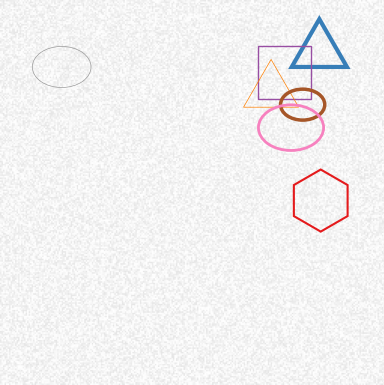[{"shape": "hexagon", "thickness": 1.5, "radius": 0.4, "center": [0.833, 0.479]}, {"shape": "triangle", "thickness": 3, "radius": 0.41, "center": [0.829, 0.868]}, {"shape": "square", "thickness": 1, "radius": 0.35, "center": [0.74, 0.812]}, {"shape": "triangle", "thickness": 0.5, "radius": 0.41, "center": [0.704, 0.763]}, {"shape": "oval", "thickness": 2.5, "radius": 0.29, "center": [0.786, 0.728]}, {"shape": "oval", "thickness": 2, "radius": 0.42, "center": [0.756, 0.668]}, {"shape": "oval", "thickness": 0.5, "radius": 0.38, "center": [0.16, 0.826]}]